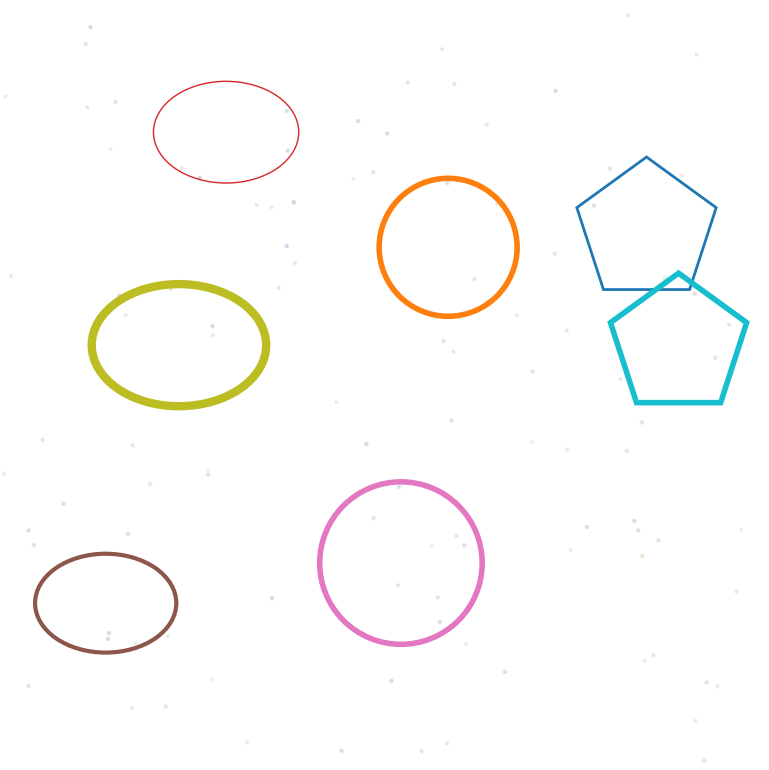[{"shape": "pentagon", "thickness": 1, "radius": 0.48, "center": [0.84, 0.701]}, {"shape": "circle", "thickness": 2, "radius": 0.45, "center": [0.582, 0.679]}, {"shape": "oval", "thickness": 0.5, "radius": 0.47, "center": [0.294, 0.828]}, {"shape": "oval", "thickness": 1.5, "radius": 0.46, "center": [0.137, 0.217]}, {"shape": "circle", "thickness": 2, "radius": 0.53, "center": [0.521, 0.269]}, {"shape": "oval", "thickness": 3, "radius": 0.57, "center": [0.232, 0.552]}, {"shape": "pentagon", "thickness": 2, "radius": 0.46, "center": [0.881, 0.552]}]